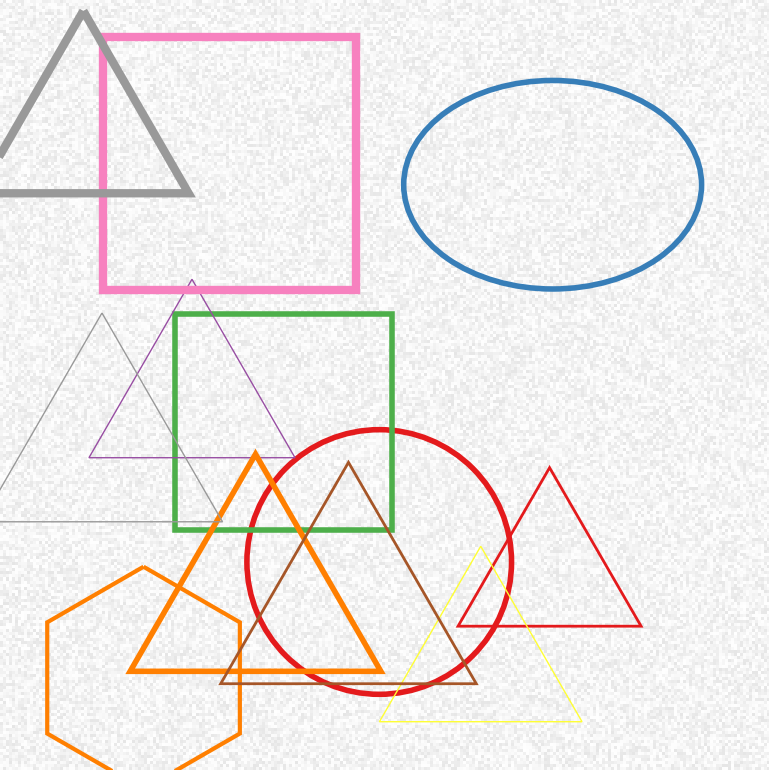[{"shape": "triangle", "thickness": 1, "radius": 0.69, "center": [0.714, 0.255]}, {"shape": "circle", "thickness": 2, "radius": 0.86, "center": [0.492, 0.27]}, {"shape": "oval", "thickness": 2, "radius": 0.97, "center": [0.718, 0.76]}, {"shape": "square", "thickness": 2, "radius": 0.7, "center": [0.368, 0.452]}, {"shape": "triangle", "thickness": 0.5, "radius": 0.77, "center": [0.249, 0.483]}, {"shape": "triangle", "thickness": 2, "radius": 0.94, "center": [0.332, 0.222]}, {"shape": "hexagon", "thickness": 1.5, "radius": 0.72, "center": [0.186, 0.12]}, {"shape": "triangle", "thickness": 0.5, "radius": 0.76, "center": [0.624, 0.139]}, {"shape": "triangle", "thickness": 1, "radius": 0.96, "center": [0.453, 0.208]}, {"shape": "square", "thickness": 3, "radius": 0.82, "center": [0.298, 0.788]}, {"shape": "triangle", "thickness": 3, "radius": 0.79, "center": [0.108, 0.828]}, {"shape": "triangle", "thickness": 0.5, "radius": 0.9, "center": [0.132, 0.413]}]